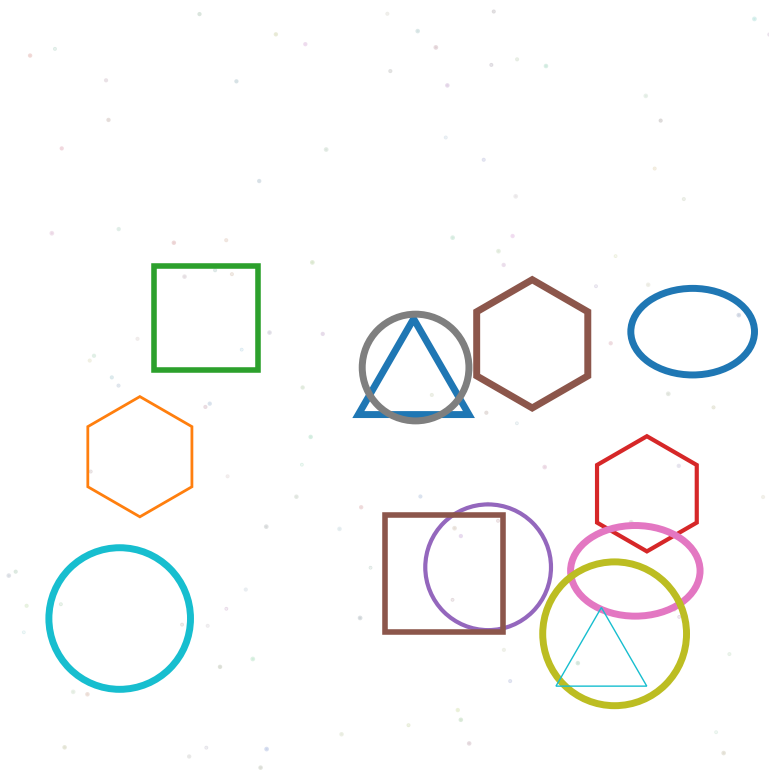[{"shape": "oval", "thickness": 2.5, "radius": 0.4, "center": [0.9, 0.569]}, {"shape": "triangle", "thickness": 2.5, "radius": 0.41, "center": [0.537, 0.503]}, {"shape": "hexagon", "thickness": 1, "radius": 0.39, "center": [0.182, 0.407]}, {"shape": "square", "thickness": 2, "radius": 0.34, "center": [0.267, 0.587]}, {"shape": "hexagon", "thickness": 1.5, "radius": 0.37, "center": [0.84, 0.359]}, {"shape": "circle", "thickness": 1.5, "radius": 0.41, "center": [0.634, 0.263]}, {"shape": "hexagon", "thickness": 2.5, "radius": 0.42, "center": [0.691, 0.553]}, {"shape": "square", "thickness": 2, "radius": 0.38, "center": [0.577, 0.255]}, {"shape": "oval", "thickness": 2.5, "radius": 0.42, "center": [0.825, 0.259]}, {"shape": "circle", "thickness": 2.5, "radius": 0.35, "center": [0.54, 0.523]}, {"shape": "circle", "thickness": 2.5, "radius": 0.47, "center": [0.798, 0.177]}, {"shape": "circle", "thickness": 2.5, "radius": 0.46, "center": [0.155, 0.197]}, {"shape": "triangle", "thickness": 0.5, "radius": 0.34, "center": [0.781, 0.143]}]